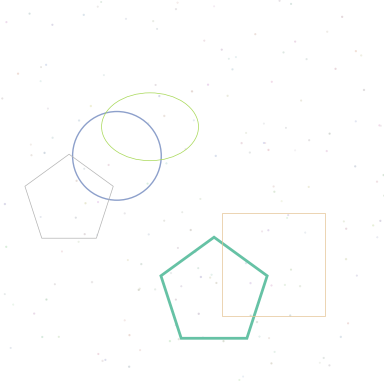[{"shape": "pentagon", "thickness": 2, "radius": 0.73, "center": [0.556, 0.239]}, {"shape": "circle", "thickness": 1, "radius": 0.58, "center": [0.304, 0.595]}, {"shape": "oval", "thickness": 0.5, "radius": 0.63, "center": [0.39, 0.671]}, {"shape": "square", "thickness": 0.5, "radius": 0.67, "center": [0.711, 0.313]}, {"shape": "pentagon", "thickness": 0.5, "radius": 0.6, "center": [0.179, 0.479]}]